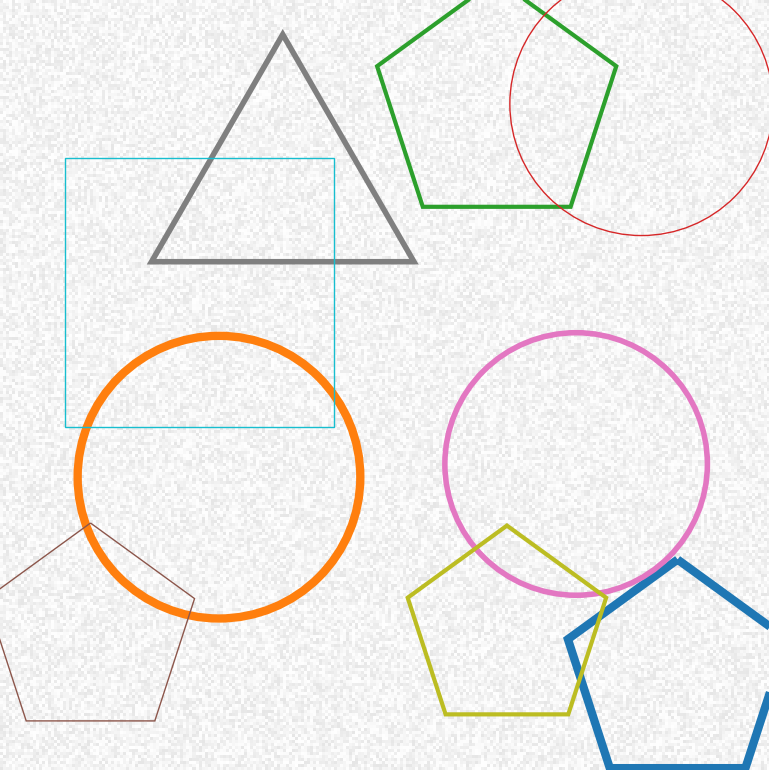[{"shape": "pentagon", "thickness": 3, "radius": 0.75, "center": [0.88, 0.124]}, {"shape": "circle", "thickness": 3, "radius": 0.92, "center": [0.284, 0.38]}, {"shape": "pentagon", "thickness": 1.5, "radius": 0.82, "center": [0.645, 0.864]}, {"shape": "circle", "thickness": 0.5, "radius": 0.85, "center": [0.833, 0.865]}, {"shape": "pentagon", "thickness": 0.5, "radius": 0.71, "center": [0.118, 0.179]}, {"shape": "circle", "thickness": 2, "radius": 0.85, "center": [0.748, 0.397]}, {"shape": "triangle", "thickness": 2, "radius": 0.98, "center": [0.367, 0.758]}, {"shape": "pentagon", "thickness": 1.5, "radius": 0.68, "center": [0.658, 0.182]}, {"shape": "square", "thickness": 0.5, "radius": 0.87, "center": [0.259, 0.62]}]